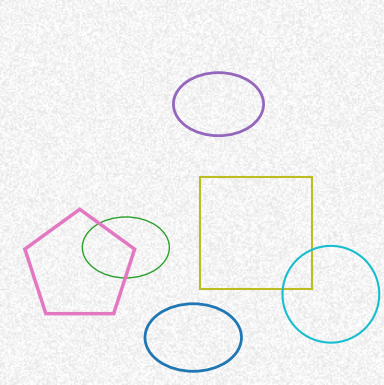[{"shape": "oval", "thickness": 2, "radius": 0.63, "center": [0.502, 0.123]}, {"shape": "oval", "thickness": 1, "radius": 0.57, "center": [0.327, 0.357]}, {"shape": "oval", "thickness": 2, "radius": 0.59, "center": [0.568, 0.729]}, {"shape": "pentagon", "thickness": 2.5, "radius": 0.75, "center": [0.207, 0.307]}, {"shape": "square", "thickness": 1.5, "radius": 0.72, "center": [0.665, 0.395]}, {"shape": "circle", "thickness": 1.5, "radius": 0.63, "center": [0.859, 0.236]}]